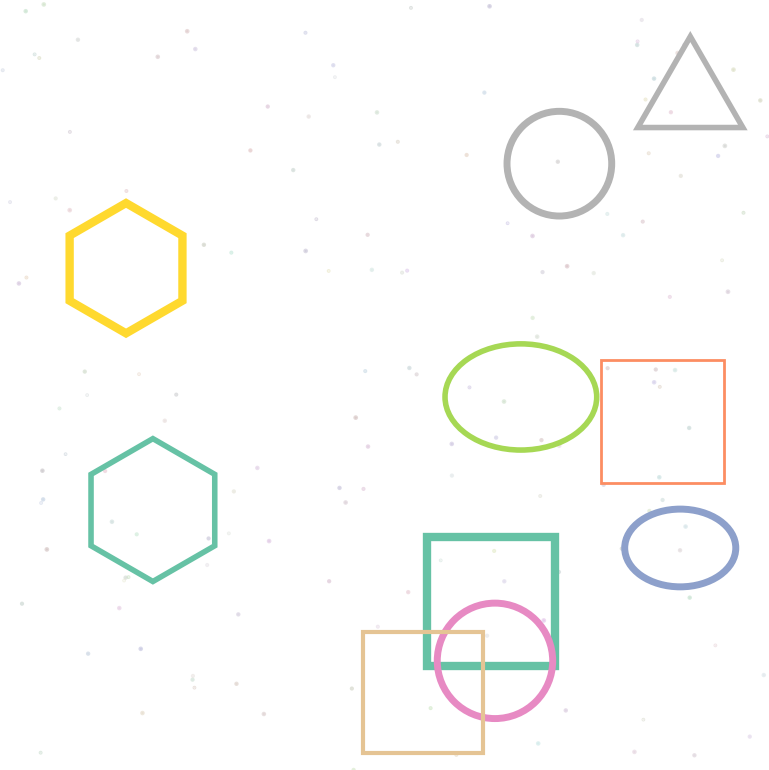[{"shape": "hexagon", "thickness": 2, "radius": 0.46, "center": [0.199, 0.338]}, {"shape": "square", "thickness": 3, "radius": 0.42, "center": [0.638, 0.219]}, {"shape": "square", "thickness": 1, "radius": 0.4, "center": [0.861, 0.453]}, {"shape": "oval", "thickness": 2.5, "radius": 0.36, "center": [0.883, 0.288]}, {"shape": "circle", "thickness": 2.5, "radius": 0.37, "center": [0.643, 0.142]}, {"shape": "oval", "thickness": 2, "radius": 0.49, "center": [0.676, 0.484]}, {"shape": "hexagon", "thickness": 3, "radius": 0.42, "center": [0.164, 0.652]}, {"shape": "square", "thickness": 1.5, "radius": 0.39, "center": [0.55, 0.101]}, {"shape": "triangle", "thickness": 2, "radius": 0.39, "center": [0.896, 0.874]}, {"shape": "circle", "thickness": 2.5, "radius": 0.34, "center": [0.726, 0.787]}]